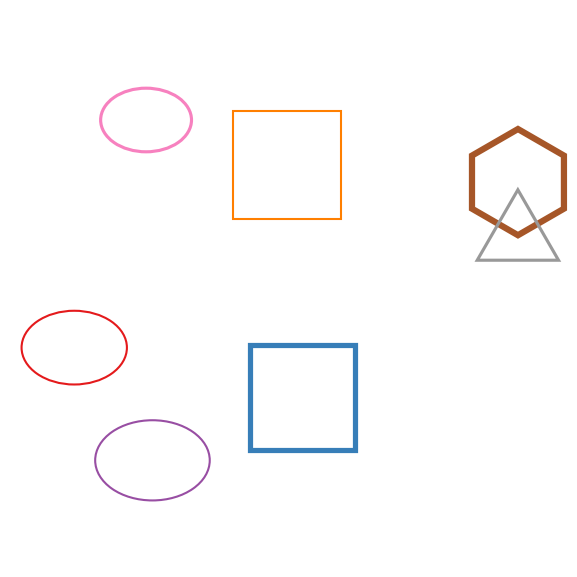[{"shape": "oval", "thickness": 1, "radius": 0.46, "center": [0.129, 0.397]}, {"shape": "square", "thickness": 2.5, "radius": 0.45, "center": [0.523, 0.311]}, {"shape": "oval", "thickness": 1, "radius": 0.5, "center": [0.264, 0.202]}, {"shape": "square", "thickness": 1, "radius": 0.47, "center": [0.497, 0.714]}, {"shape": "hexagon", "thickness": 3, "radius": 0.46, "center": [0.897, 0.684]}, {"shape": "oval", "thickness": 1.5, "radius": 0.39, "center": [0.253, 0.791]}, {"shape": "triangle", "thickness": 1.5, "radius": 0.41, "center": [0.897, 0.589]}]